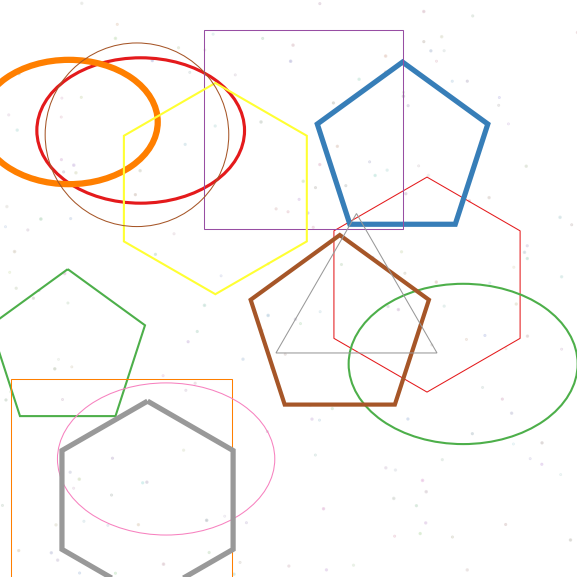[{"shape": "oval", "thickness": 1.5, "radius": 0.9, "center": [0.244, 0.773]}, {"shape": "hexagon", "thickness": 0.5, "radius": 0.93, "center": [0.739, 0.506]}, {"shape": "pentagon", "thickness": 2.5, "radius": 0.78, "center": [0.697, 0.736]}, {"shape": "oval", "thickness": 1, "radius": 0.99, "center": [0.802, 0.369]}, {"shape": "pentagon", "thickness": 1, "radius": 0.7, "center": [0.117, 0.392]}, {"shape": "square", "thickness": 0.5, "radius": 0.86, "center": [0.526, 0.775]}, {"shape": "square", "thickness": 0.5, "radius": 0.96, "center": [0.21, 0.151]}, {"shape": "oval", "thickness": 3, "radius": 0.77, "center": [0.119, 0.788]}, {"shape": "hexagon", "thickness": 1, "radius": 0.91, "center": [0.373, 0.673]}, {"shape": "pentagon", "thickness": 2, "radius": 0.81, "center": [0.588, 0.43]}, {"shape": "circle", "thickness": 0.5, "radius": 0.79, "center": [0.237, 0.766]}, {"shape": "oval", "thickness": 0.5, "radius": 0.94, "center": [0.288, 0.204]}, {"shape": "triangle", "thickness": 0.5, "radius": 0.8, "center": [0.617, 0.468]}, {"shape": "hexagon", "thickness": 2.5, "radius": 0.86, "center": [0.255, 0.133]}]